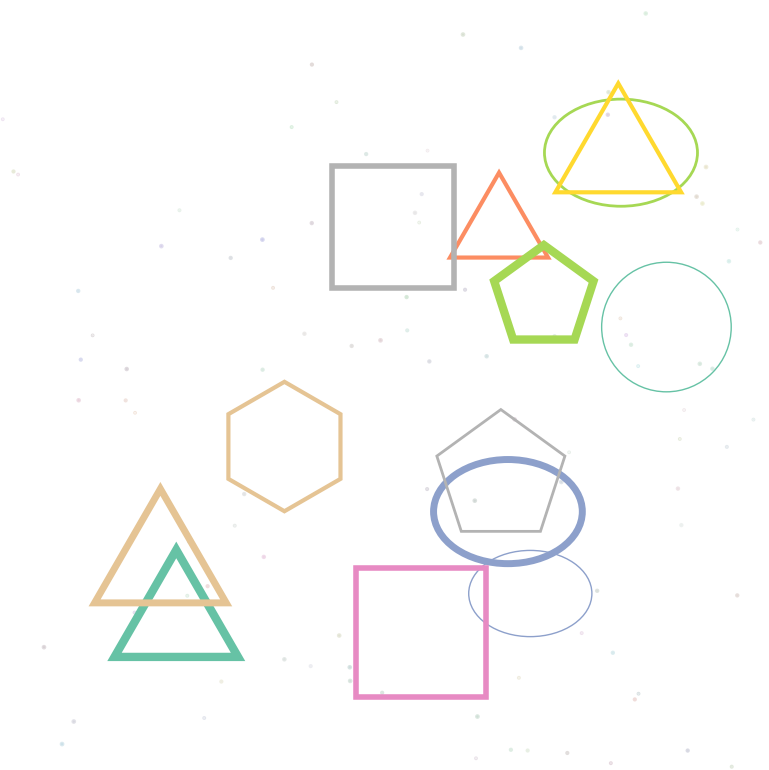[{"shape": "circle", "thickness": 0.5, "radius": 0.42, "center": [0.866, 0.575]}, {"shape": "triangle", "thickness": 3, "radius": 0.46, "center": [0.229, 0.193]}, {"shape": "triangle", "thickness": 1.5, "radius": 0.37, "center": [0.648, 0.702]}, {"shape": "oval", "thickness": 2.5, "radius": 0.48, "center": [0.66, 0.336]}, {"shape": "oval", "thickness": 0.5, "radius": 0.4, "center": [0.689, 0.229]}, {"shape": "square", "thickness": 2, "radius": 0.42, "center": [0.547, 0.178]}, {"shape": "pentagon", "thickness": 3, "radius": 0.34, "center": [0.706, 0.614]}, {"shape": "oval", "thickness": 1, "radius": 0.5, "center": [0.806, 0.802]}, {"shape": "triangle", "thickness": 1.5, "radius": 0.47, "center": [0.803, 0.797]}, {"shape": "hexagon", "thickness": 1.5, "radius": 0.42, "center": [0.369, 0.42]}, {"shape": "triangle", "thickness": 2.5, "radius": 0.49, "center": [0.208, 0.266]}, {"shape": "pentagon", "thickness": 1, "radius": 0.44, "center": [0.65, 0.381]}, {"shape": "square", "thickness": 2, "radius": 0.4, "center": [0.51, 0.705]}]